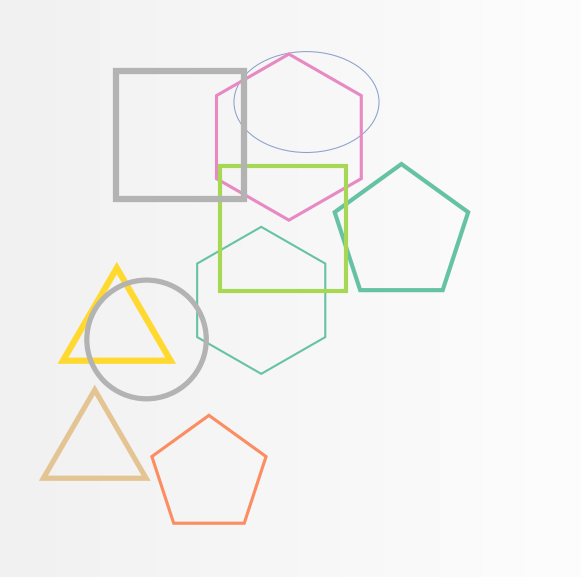[{"shape": "hexagon", "thickness": 1, "radius": 0.64, "center": [0.449, 0.479]}, {"shape": "pentagon", "thickness": 2, "radius": 0.6, "center": [0.691, 0.594]}, {"shape": "pentagon", "thickness": 1.5, "radius": 0.52, "center": [0.359, 0.177]}, {"shape": "oval", "thickness": 0.5, "radius": 0.62, "center": [0.527, 0.822]}, {"shape": "hexagon", "thickness": 1.5, "radius": 0.72, "center": [0.497, 0.762]}, {"shape": "square", "thickness": 2, "radius": 0.54, "center": [0.487, 0.603]}, {"shape": "triangle", "thickness": 3, "radius": 0.53, "center": [0.201, 0.428]}, {"shape": "triangle", "thickness": 2.5, "radius": 0.51, "center": [0.163, 0.222]}, {"shape": "square", "thickness": 3, "radius": 0.55, "center": [0.309, 0.765]}, {"shape": "circle", "thickness": 2.5, "radius": 0.51, "center": [0.252, 0.411]}]